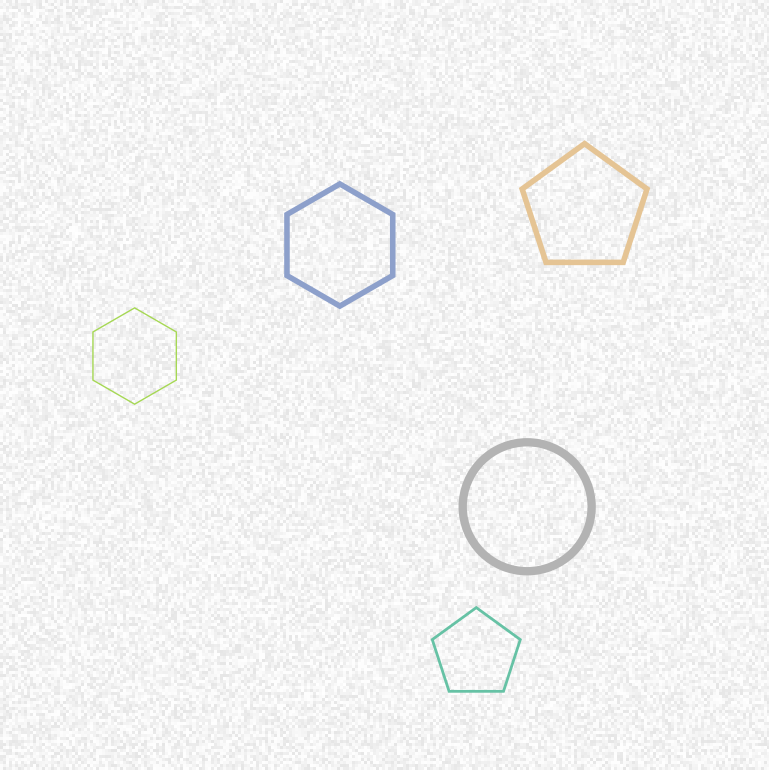[{"shape": "pentagon", "thickness": 1, "radius": 0.3, "center": [0.619, 0.151]}, {"shape": "hexagon", "thickness": 2, "radius": 0.4, "center": [0.441, 0.682]}, {"shape": "hexagon", "thickness": 0.5, "radius": 0.31, "center": [0.175, 0.538]}, {"shape": "pentagon", "thickness": 2, "radius": 0.43, "center": [0.759, 0.728]}, {"shape": "circle", "thickness": 3, "radius": 0.42, "center": [0.685, 0.342]}]